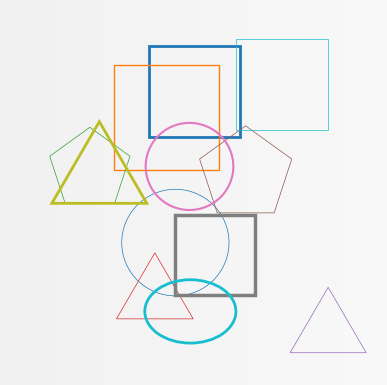[{"shape": "circle", "thickness": 0.5, "radius": 0.69, "center": [0.453, 0.37]}, {"shape": "square", "thickness": 2, "radius": 0.59, "center": [0.502, 0.763]}, {"shape": "square", "thickness": 1, "radius": 0.68, "center": [0.43, 0.695]}, {"shape": "pentagon", "thickness": 0.5, "radius": 0.54, "center": [0.232, 0.561]}, {"shape": "triangle", "thickness": 0.5, "radius": 0.57, "center": [0.4, 0.229]}, {"shape": "triangle", "thickness": 0.5, "radius": 0.57, "center": [0.847, 0.14]}, {"shape": "pentagon", "thickness": 0.5, "radius": 0.63, "center": [0.634, 0.548]}, {"shape": "circle", "thickness": 1.5, "radius": 0.57, "center": [0.489, 0.568]}, {"shape": "square", "thickness": 2.5, "radius": 0.52, "center": [0.556, 0.338]}, {"shape": "triangle", "thickness": 2, "radius": 0.71, "center": [0.256, 0.543]}, {"shape": "oval", "thickness": 2, "radius": 0.59, "center": [0.491, 0.191]}, {"shape": "square", "thickness": 0.5, "radius": 0.59, "center": [0.728, 0.78]}]